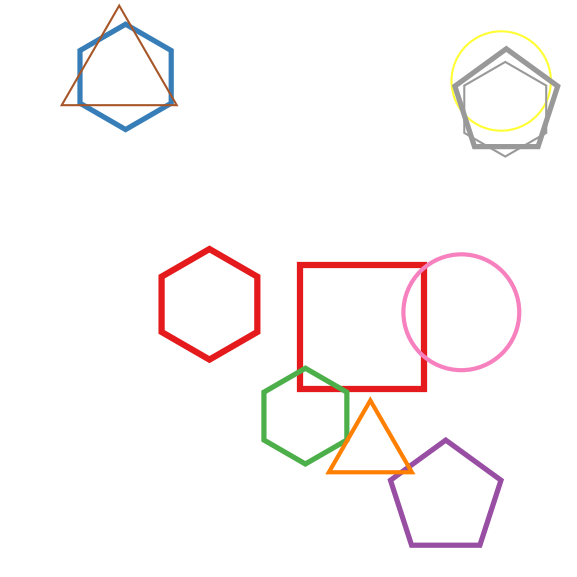[{"shape": "square", "thickness": 3, "radius": 0.54, "center": [0.627, 0.433]}, {"shape": "hexagon", "thickness": 3, "radius": 0.48, "center": [0.363, 0.472]}, {"shape": "hexagon", "thickness": 2.5, "radius": 0.46, "center": [0.217, 0.866]}, {"shape": "hexagon", "thickness": 2.5, "radius": 0.41, "center": [0.529, 0.279]}, {"shape": "pentagon", "thickness": 2.5, "radius": 0.5, "center": [0.772, 0.136]}, {"shape": "triangle", "thickness": 2, "radius": 0.41, "center": [0.641, 0.223]}, {"shape": "circle", "thickness": 1, "radius": 0.43, "center": [0.868, 0.859]}, {"shape": "triangle", "thickness": 1, "radius": 0.57, "center": [0.206, 0.874]}, {"shape": "circle", "thickness": 2, "radius": 0.5, "center": [0.799, 0.458]}, {"shape": "pentagon", "thickness": 2.5, "radius": 0.47, "center": [0.877, 0.821]}, {"shape": "hexagon", "thickness": 1, "radius": 0.41, "center": [0.875, 0.81]}]